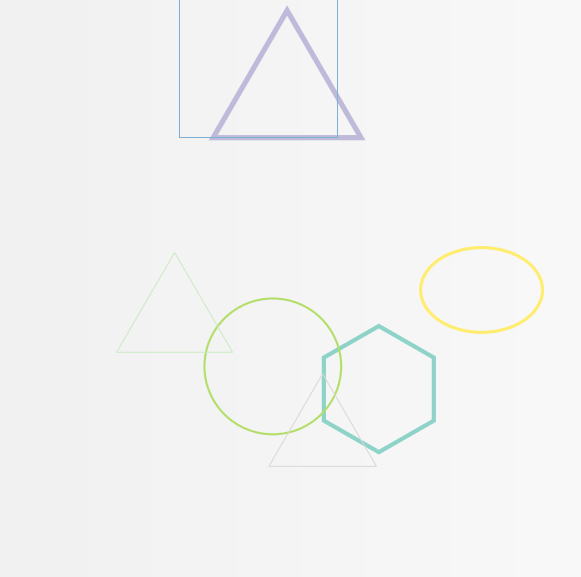[{"shape": "hexagon", "thickness": 2, "radius": 0.55, "center": [0.652, 0.325]}, {"shape": "triangle", "thickness": 2.5, "radius": 0.73, "center": [0.494, 0.834]}, {"shape": "square", "thickness": 0.5, "radius": 0.68, "center": [0.444, 0.897]}, {"shape": "circle", "thickness": 1, "radius": 0.59, "center": [0.469, 0.365]}, {"shape": "triangle", "thickness": 0.5, "radius": 0.53, "center": [0.555, 0.245]}, {"shape": "triangle", "thickness": 0.5, "radius": 0.58, "center": [0.3, 0.447]}, {"shape": "oval", "thickness": 1.5, "radius": 0.52, "center": [0.829, 0.497]}]